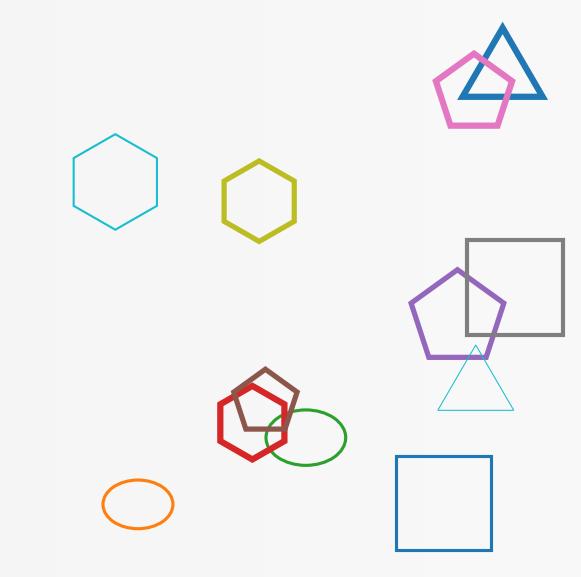[{"shape": "triangle", "thickness": 3, "radius": 0.4, "center": [0.865, 0.871]}, {"shape": "square", "thickness": 1.5, "radius": 0.41, "center": [0.763, 0.128]}, {"shape": "oval", "thickness": 1.5, "radius": 0.3, "center": [0.237, 0.126]}, {"shape": "oval", "thickness": 1.5, "radius": 0.34, "center": [0.526, 0.241]}, {"shape": "hexagon", "thickness": 3, "radius": 0.32, "center": [0.434, 0.267]}, {"shape": "pentagon", "thickness": 2.5, "radius": 0.42, "center": [0.787, 0.448]}, {"shape": "pentagon", "thickness": 2.5, "radius": 0.29, "center": [0.457, 0.302]}, {"shape": "pentagon", "thickness": 3, "radius": 0.34, "center": [0.815, 0.837]}, {"shape": "square", "thickness": 2, "radius": 0.42, "center": [0.886, 0.501]}, {"shape": "hexagon", "thickness": 2.5, "radius": 0.35, "center": [0.446, 0.651]}, {"shape": "hexagon", "thickness": 1, "radius": 0.41, "center": [0.198, 0.684]}, {"shape": "triangle", "thickness": 0.5, "radius": 0.38, "center": [0.818, 0.326]}]